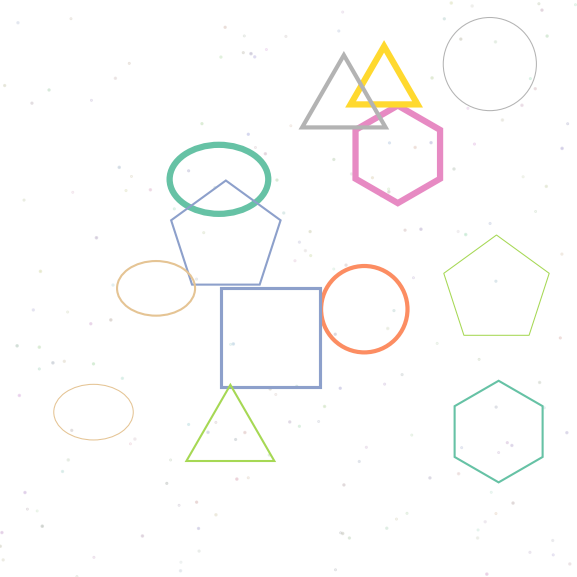[{"shape": "hexagon", "thickness": 1, "radius": 0.44, "center": [0.863, 0.252]}, {"shape": "oval", "thickness": 3, "radius": 0.43, "center": [0.379, 0.689]}, {"shape": "circle", "thickness": 2, "radius": 0.37, "center": [0.631, 0.464]}, {"shape": "square", "thickness": 1.5, "radius": 0.43, "center": [0.469, 0.414]}, {"shape": "pentagon", "thickness": 1, "radius": 0.5, "center": [0.391, 0.587]}, {"shape": "hexagon", "thickness": 3, "radius": 0.42, "center": [0.689, 0.732]}, {"shape": "triangle", "thickness": 1, "radius": 0.44, "center": [0.399, 0.245]}, {"shape": "pentagon", "thickness": 0.5, "radius": 0.48, "center": [0.86, 0.496]}, {"shape": "triangle", "thickness": 3, "radius": 0.33, "center": [0.665, 0.852]}, {"shape": "oval", "thickness": 1, "radius": 0.34, "center": [0.27, 0.5]}, {"shape": "oval", "thickness": 0.5, "radius": 0.34, "center": [0.162, 0.285]}, {"shape": "circle", "thickness": 0.5, "radius": 0.4, "center": [0.848, 0.888]}, {"shape": "triangle", "thickness": 2, "radius": 0.42, "center": [0.595, 0.82]}]